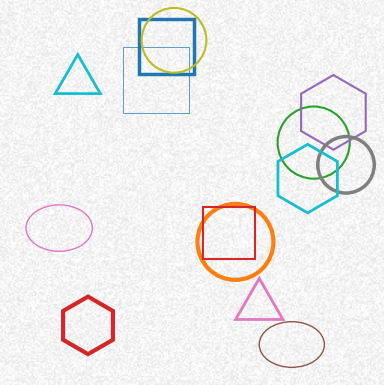[{"shape": "square", "thickness": 2.5, "radius": 0.36, "center": [0.432, 0.88]}, {"shape": "square", "thickness": 0.5, "radius": 0.43, "center": [0.405, 0.792]}, {"shape": "circle", "thickness": 3, "radius": 0.49, "center": [0.612, 0.372]}, {"shape": "circle", "thickness": 1.5, "radius": 0.47, "center": [0.815, 0.63]}, {"shape": "square", "thickness": 1.5, "radius": 0.34, "center": [0.595, 0.395]}, {"shape": "hexagon", "thickness": 3, "radius": 0.37, "center": [0.229, 0.155]}, {"shape": "hexagon", "thickness": 1.5, "radius": 0.48, "center": [0.866, 0.708]}, {"shape": "oval", "thickness": 1, "radius": 0.42, "center": [0.758, 0.105]}, {"shape": "oval", "thickness": 1, "radius": 0.43, "center": [0.154, 0.408]}, {"shape": "triangle", "thickness": 2, "radius": 0.36, "center": [0.673, 0.206]}, {"shape": "circle", "thickness": 2.5, "radius": 0.37, "center": [0.899, 0.572]}, {"shape": "circle", "thickness": 1.5, "radius": 0.42, "center": [0.452, 0.895]}, {"shape": "triangle", "thickness": 2, "radius": 0.34, "center": [0.202, 0.791]}, {"shape": "hexagon", "thickness": 2, "radius": 0.45, "center": [0.799, 0.536]}]